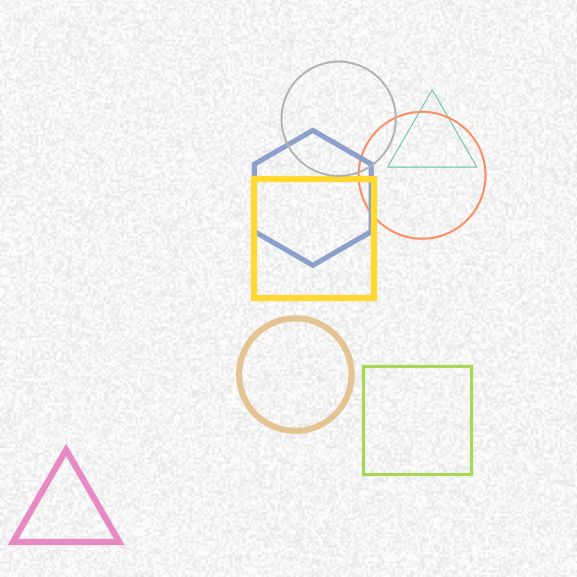[{"shape": "triangle", "thickness": 0.5, "radius": 0.45, "center": [0.748, 0.754]}, {"shape": "circle", "thickness": 1, "radius": 0.55, "center": [0.731, 0.696]}, {"shape": "hexagon", "thickness": 2.5, "radius": 0.58, "center": [0.542, 0.657]}, {"shape": "triangle", "thickness": 3, "radius": 0.53, "center": [0.115, 0.114]}, {"shape": "square", "thickness": 1.5, "radius": 0.47, "center": [0.721, 0.272]}, {"shape": "square", "thickness": 3, "radius": 0.52, "center": [0.544, 0.586]}, {"shape": "circle", "thickness": 3, "radius": 0.49, "center": [0.511, 0.35]}, {"shape": "circle", "thickness": 1, "radius": 0.49, "center": [0.586, 0.794]}]